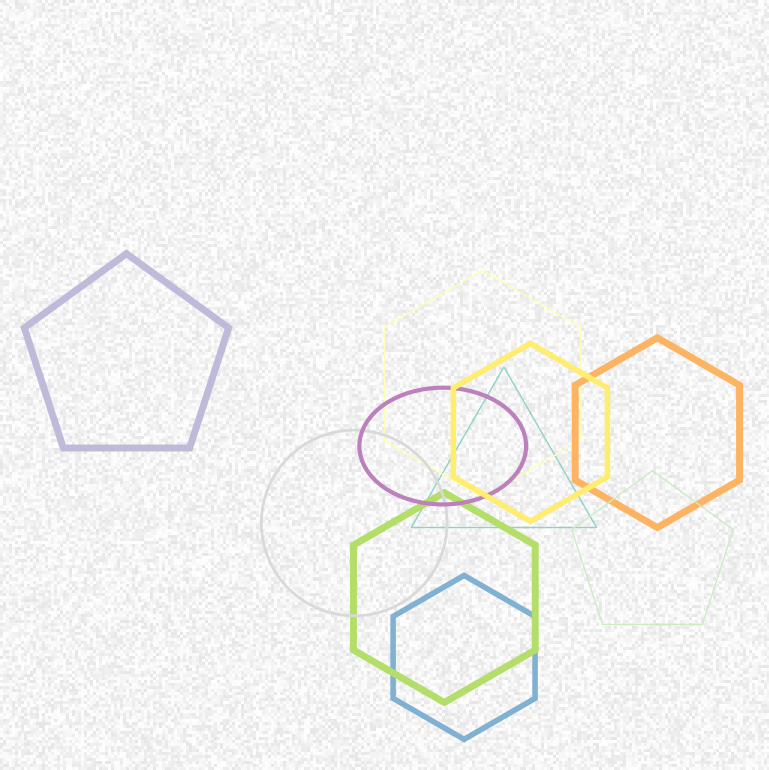[{"shape": "triangle", "thickness": 0.5, "radius": 0.69, "center": [0.654, 0.384]}, {"shape": "hexagon", "thickness": 0.5, "radius": 0.74, "center": [0.627, 0.502]}, {"shape": "pentagon", "thickness": 2.5, "radius": 0.7, "center": [0.164, 0.531]}, {"shape": "hexagon", "thickness": 2, "radius": 0.53, "center": [0.603, 0.146]}, {"shape": "hexagon", "thickness": 2.5, "radius": 0.62, "center": [0.854, 0.438]}, {"shape": "hexagon", "thickness": 2.5, "radius": 0.68, "center": [0.577, 0.224]}, {"shape": "circle", "thickness": 1, "radius": 0.6, "center": [0.46, 0.321]}, {"shape": "oval", "thickness": 1.5, "radius": 0.54, "center": [0.575, 0.421]}, {"shape": "pentagon", "thickness": 0.5, "radius": 0.55, "center": [0.847, 0.278]}, {"shape": "hexagon", "thickness": 2, "radius": 0.58, "center": [0.689, 0.438]}]